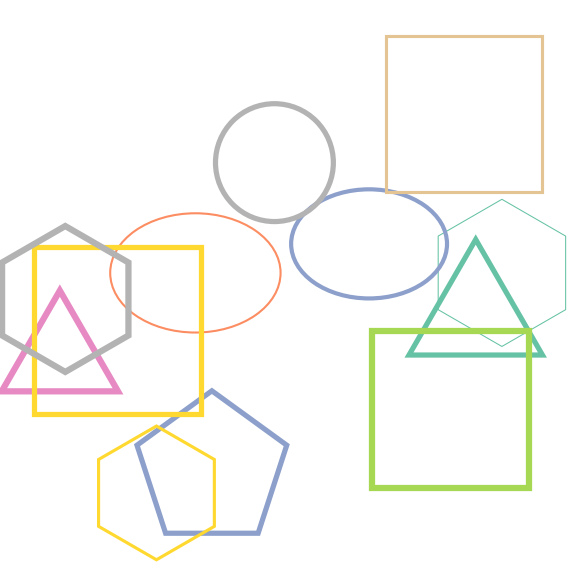[{"shape": "hexagon", "thickness": 0.5, "radius": 0.64, "center": [0.869, 0.527]}, {"shape": "triangle", "thickness": 2.5, "radius": 0.67, "center": [0.824, 0.451]}, {"shape": "oval", "thickness": 1, "radius": 0.74, "center": [0.338, 0.527]}, {"shape": "oval", "thickness": 2, "radius": 0.67, "center": [0.639, 0.577]}, {"shape": "pentagon", "thickness": 2.5, "radius": 0.68, "center": [0.367, 0.186]}, {"shape": "triangle", "thickness": 3, "radius": 0.58, "center": [0.104, 0.38]}, {"shape": "square", "thickness": 3, "radius": 0.68, "center": [0.78, 0.29]}, {"shape": "square", "thickness": 2.5, "radius": 0.72, "center": [0.204, 0.426]}, {"shape": "hexagon", "thickness": 1.5, "radius": 0.58, "center": [0.271, 0.146]}, {"shape": "square", "thickness": 1.5, "radius": 0.68, "center": [0.803, 0.802]}, {"shape": "circle", "thickness": 2.5, "radius": 0.51, "center": [0.475, 0.718]}, {"shape": "hexagon", "thickness": 3, "radius": 0.63, "center": [0.113, 0.481]}]